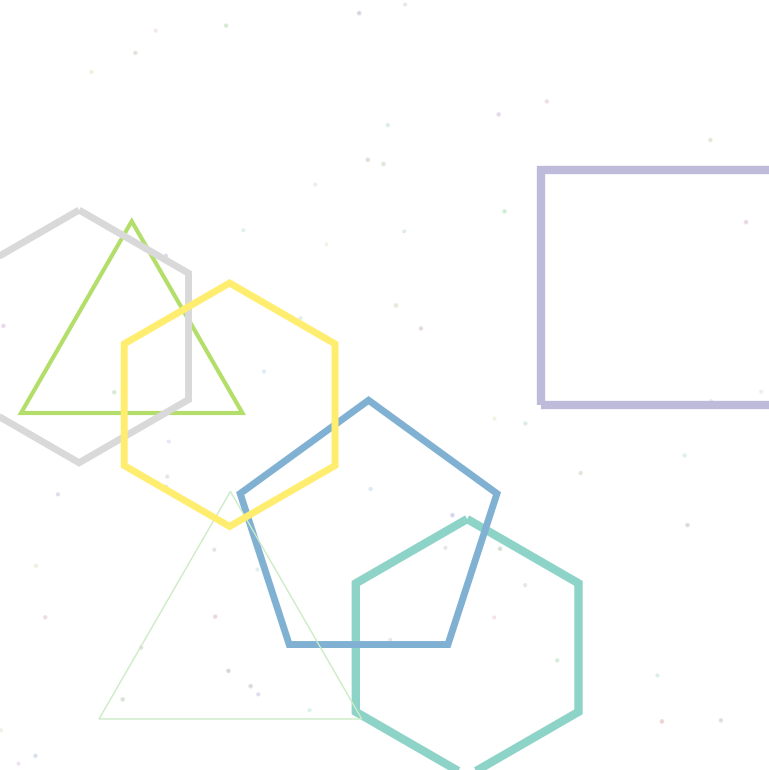[{"shape": "hexagon", "thickness": 3, "radius": 0.83, "center": [0.607, 0.159]}, {"shape": "square", "thickness": 3, "radius": 0.76, "center": [0.855, 0.627]}, {"shape": "pentagon", "thickness": 2.5, "radius": 0.88, "center": [0.479, 0.305]}, {"shape": "triangle", "thickness": 1.5, "radius": 0.83, "center": [0.171, 0.547]}, {"shape": "hexagon", "thickness": 2.5, "radius": 0.82, "center": [0.103, 0.563]}, {"shape": "triangle", "thickness": 0.5, "radius": 0.98, "center": [0.299, 0.165]}, {"shape": "hexagon", "thickness": 2.5, "radius": 0.79, "center": [0.298, 0.474]}]